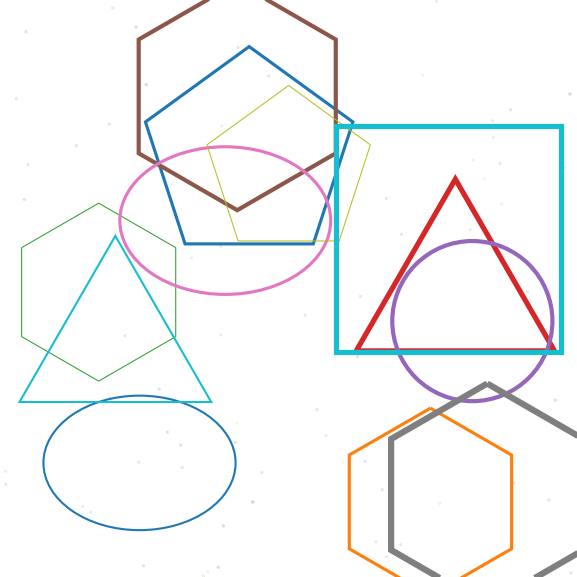[{"shape": "oval", "thickness": 1, "radius": 0.83, "center": [0.242, 0.198]}, {"shape": "pentagon", "thickness": 1.5, "radius": 0.94, "center": [0.431, 0.73]}, {"shape": "hexagon", "thickness": 1.5, "radius": 0.81, "center": [0.745, 0.13]}, {"shape": "hexagon", "thickness": 0.5, "radius": 0.77, "center": [0.171, 0.493]}, {"shape": "triangle", "thickness": 2.5, "radius": 0.99, "center": [0.788, 0.491]}, {"shape": "circle", "thickness": 2, "radius": 0.69, "center": [0.818, 0.443]}, {"shape": "hexagon", "thickness": 2, "radius": 0.99, "center": [0.411, 0.832]}, {"shape": "oval", "thickness": 1.5, "radius": 0.91, "center": [0.39, 0.617]}, {"shape": "hexagon", "thickness": 3, "radius": 0.96, "center": [0.844, 0.143]}, {"shape": "pentagon", "thickness": 0.5, "radius": 0.74, "center": [0.5, 0.702]}, {"shape": "triangle", "thickness": 1, "radius": 0.96, "center": [0.2, 0.399]}, {"shape": "square", "thickness": 2.5, "radius": 0.98, "center": [0.777, 0.586]}]